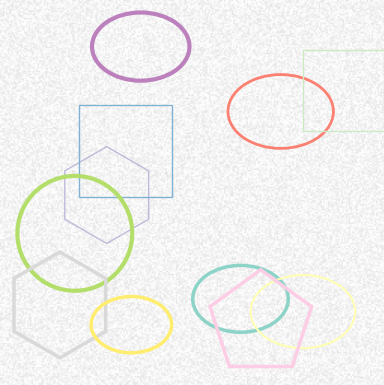[{"shape": "oval", "thickness": 2.5, "radius": 0.62, "center": [0.625, 0.224]}, {"shape": "oval", "thickness": 1.5, "radius": 0.68, "center": [0.787, 0.191]}, {"shape": "hexagon", "thickness": 1, "radius": 0.63, "center": [0.277, 0.493]}, {"shape": "oval", "thickness": 2, "radius": 0.68, "center": [0.729, 0.71]}, {"shape": "square", "thickness": 1, "radius": 0.6, "center": [0.326, 0.607]}, {"shape": "circle", "thickness": 3, "radius": 0.75, "center": [0.194, 0.394]}, {"shape": "pentagon", "thickness": 2.5, "radius": 0.69, "center": [0.677, 0.16]}, {"shape": "hexagon", "thickness": 2.5, "radius": 0.69, "center": [0.155, 0.208]}, {"shape": "oval", "thickness": 3, "radius": 0.63, "center": [0.366, 0.879]}, {"shape": "square", "thickness": 1, "radius": 0.53, "center": [0.893, 0.765]}, {"shape": "oval", "thickness": 2.5, "radius": 0.52, "center": [0.341, 0.157]}]